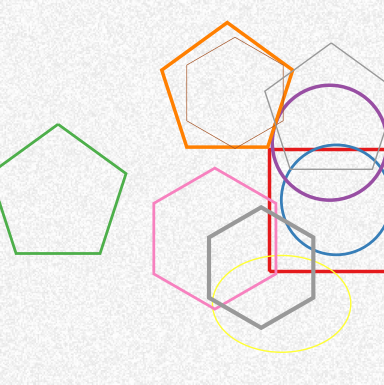[{"shape": "square", "thickness": 2.5, "radius": 0.79, "center": [0.856, 0.454]}, {"shape": "circle", "thickness": 2, "radius": 0.71, "center": [0.873, 0.481]}, {"shape": "pentagon", "thickness": 2, "radius": 0.93, "center": [0.151, 0.492]}, {"shape": "circle", "thickness": 2.5, "radius": 0.75, "center": [0.856, 0.629]}, {"shape": "pentagon", "thickness": 2.5, "radius": 0.89, "center": [0.59, 0.763]}, {"shape": "oval", "thickness": 1, "radius": 0.9, "center": [0.731, 0.211]}, {"shape": "hexagon", "thickness": 0.5, "radius": 0.72, "center": [0.61, 0.759]}, {"shape": "hexagon", "thickness": 2, "radius": 0.92, "center": [0.558, 0.38]}, {"shape": "pentagon", "thickness": 1, "radius": 0.91, "center": [0.86, 0.707]}, {"shape": "hexagon", "thickness": 3, "radius": 0.78, "center": [0.678, 0.305]}]